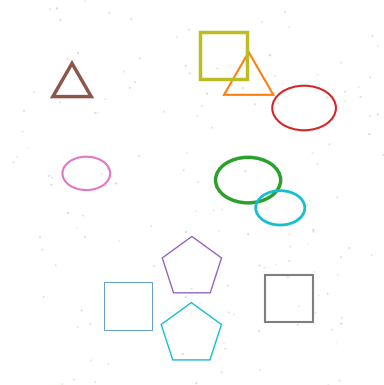[{"shape": "square", "thickness": 0.5, "radius": 0.31, "center": [0.333, 0.206]}, {"shape": "triangle", "thickness": 1.5, "radius": 0.37, "center": [0.646, 0.791]}, {"shape": "oval", "thickness": 2.5, "radius": 0.42, "center": [0.644, 0.532]}, {"shape": "oval", "thickness": 1.5, "radius": 0.41, "center": [0.79, 0.72]}, {"shape": "pentagon", "thickness": 1, "radius": 0.4, "center": [0.498, 0.305]}, {"shape": "triangle", "thickness": 2.5, "radius": 0.29, "center": [0.187, 0.778]}, {"shape": "oval", "thickness": 1.5, "radius": 0.31, "center": [0.224, 0.55]}, {"shape": "square", "thickness": 1.5, "radius": 0.31, "center": [0.751, 0.225]}, {"shape": "square", "thickness": 2.5, "radius": 0.3, "center": [0.58, 0.856]}, {"shape": "pentagon", "thickness": 1, "radius": 0.41, "center": [0.497, 0.132]}, {"shape": "oval", "thickness": 2, "radius": 0.32, "center": [0.728, 0.46]}]